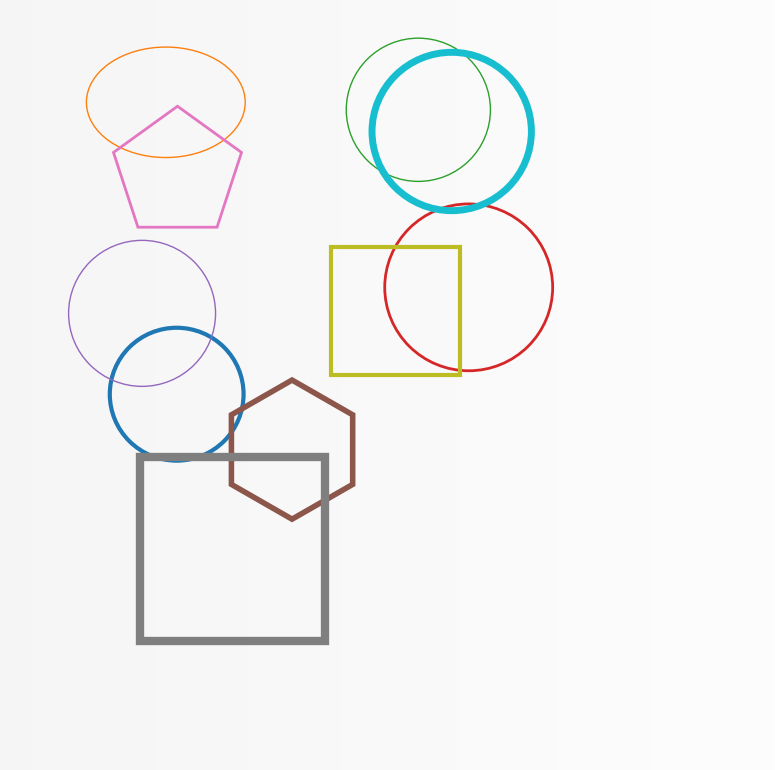[{"shape": "circle", "thickness": 1.5, "radius": 0.43, "center": [0.228, 0.488]}, {"shape": "oval", "thickness": 0.5, "radius": 0.51, "center": [0.214, 0.867]}, {"shape": "circle", "thickness": 0.5, "radius": 0.47, "center": [0.54, 0.857]}, {"shape": "circle", "thickness": 1, "radius": 0.54, "center": [0.605, 0.627]}, {"shape": "circle", "thickness": 0.5, "radius": 0.47, "center": [0.183, 0.593]}, {"shape": "hexagon", "thickness": 2, "radius": 0.45, "center": [0.377, 0.416]}, {"shape": "pentagon", "thickness": 1, "radius": 0.43, "center": [0.229, 0.775]}, {"shape": "square", "thickness": 3, "radius": 0.6, "center": [0.3, 0.287]}, {"shape": "square", "thickness": 1.5, "radius": 0.42, "center": [0.51, 0.596]}, {"shape": "circle", "thickness": 2.5, "radius": 0.51, "center": [0.583, 0.829]}]